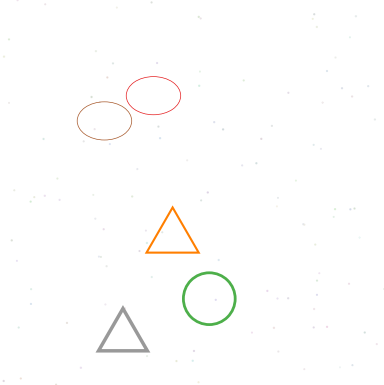[{"shape": "oval", "thickness": 0.5, "radius": 0.35, "center": [0.399, 0.751]}, {"shape": "circle", "thickness": 2, "radius": 0.34, "center": [0.544, 0.224]}, {"shape": "triangle", "thickness": 1.5, "radius": 0.39, "center": [0.448, 0.383]}, {"shape": "oval", "thickness": 0.5, "radius": 0.35, "center": [0.271, 0.686]}, {"shape": "triangle", "thickness": 2.5, "radius": 0.37, "center": [0.319, 0.125]}]